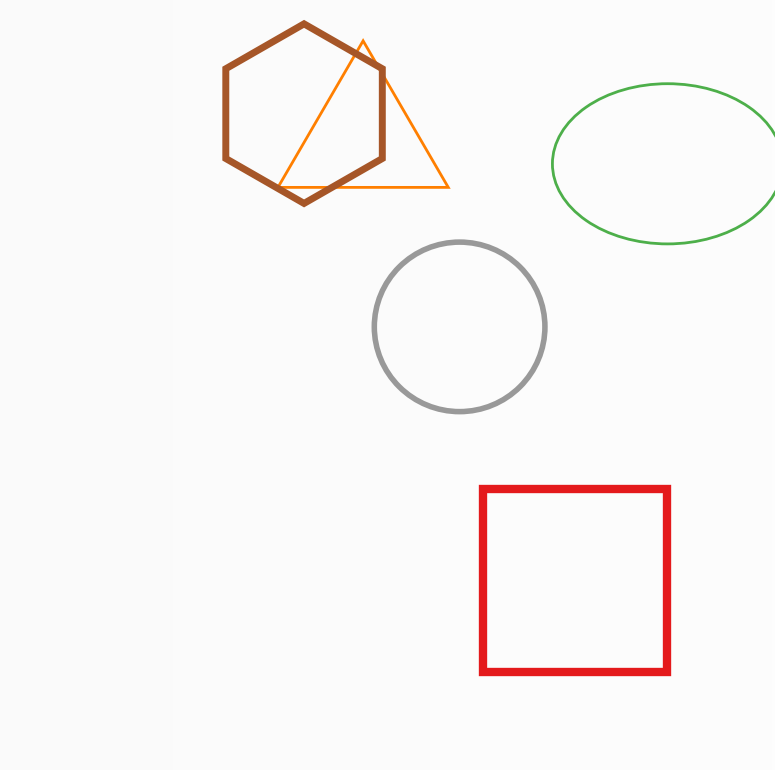[{"shape": "square", "thickness": 3, "radius": 0.59, "center": [0.742, 0.246]}, {"shape": "oval", "thickness": 1, "radius": 0.74, "center": [0.861, 0.787]}, {"shape": "triangle", "thickness": 1, "radius": 0.63, "center": [0.469, 0.82]}, {"shape": "hexagon", "thickness": 2.5, "radius": 0.58, "center": [0.392, 0.852]}, {"shape": "circle", "thickness": 2, "radius": 0.55, "center": [0.593, 0.576]}]